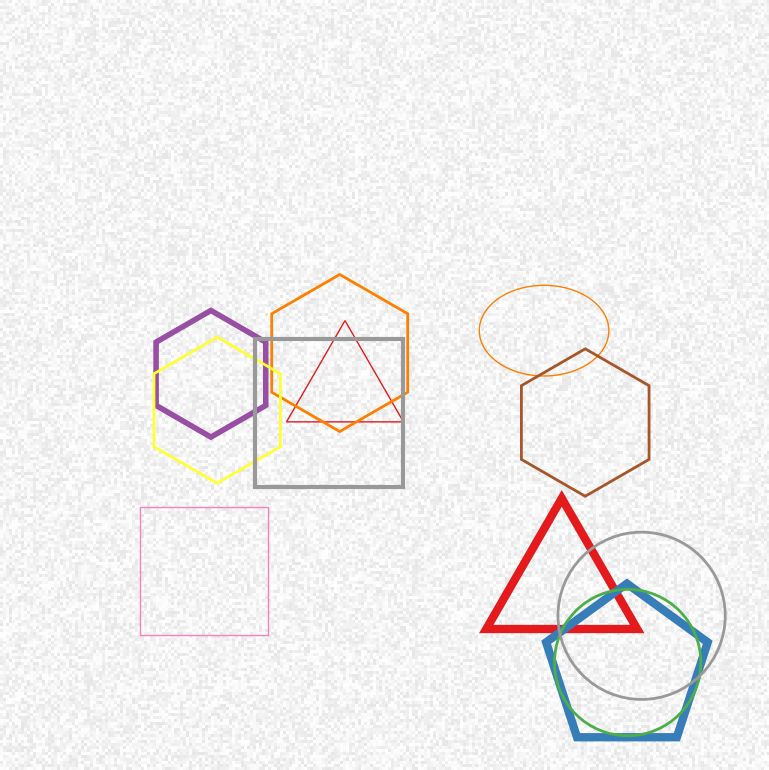[{"shape": "triangle", "thickness": 3, "radius": 0.57, "center": [0.73, 0.24]}, {"shape": "triangle", "thickness": 0.5, "radius": 0.44, "center": [0.448, 0.496]}, {"shape": "pentagon", "thickness": 3, "radius": 0.55, "center": [0.814, 0.132]}, {"shape": "circle", "thickness": 1, "radius": 0.48, "center": [0.815, 0.14]}, {"shape": "hexagon", "thickness": 2, "radius": 0.41, "center": [0.274, 0.515]}, {"shape": "hexagon", "thickness": 1, "radius": 0.51, "center": [0.441, 0.542]}, {"shape": "oval", "thickness": 0.5, "radius": 0.42, "center": [0.707, 0.571]}, {"shape": "hexagon", "thickness": 1, "radius": 0.47, "center": [0.282, 0.467]}, {"shape": "hexagon", "thickness": 1, "radius": 0.48, "center": [0.76, 0.451]}, {"shape": "square", "thickness": 0.5, "radius": 0.42, "center": [0.264, 0.258]}, {"shape": "circle", "thickness": 1, "radius": 0.54, "center": [0.833, 0.2]}, {"shape": "square", "thickness": 1.5, "radius": 0.48, "center": [0.427, 0.464]}]